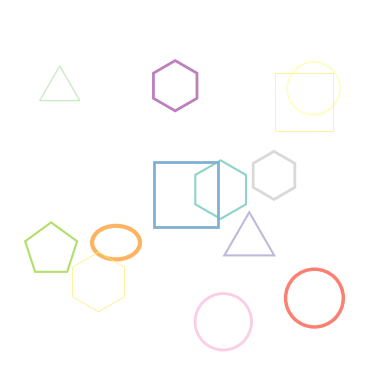[{"shape": "hexagon", "thickness": 1.5, "radius": 0.38, "center": [0.573, 0.507]}, {"shape": "circle", "thickness": 1, "radius": 0.34, "center": [0.814, 0.77]}, {"shape": "triangle", "thickness": 1.5, "radius": 0.37, "center": [0.647, 0.374]}, {"shape": "circle", "thickness": 2.5, "radius": 0.38, "center": [0.817, 0.226]}, {"shape": "square", "thickness": 2, "radius": 0.42, "center": [0.483, 0.495]}, {"shape": "oval", "thickness": 3, "radius": 0.31, "center": [0.301, 0.37]}, {"shape": "pentagon", "thickness": 1.5, "radius": 0.35, "center": [0.133, 0.351]}, {"shape": "circle", "thickness": 2, "radius": 0.37, "center": [0.58, 0.164]}, {"shape": "hexagon", "thickness": 2, "radius": 0.31, "center": [0.712, 0.544]}, {"shape": "hexagon", "thickness": 2, "radius": 0.33, "center": [0.455, 0.777]}, {"shape": "triangle", "thickness": 1, "radius": 0.3, "center": [0.155, 0.769]}, {"shape": "square", "thickness": 0.5, "radius": 0.38, "center": [0.789, 0.734]}, {"shape": "hexagon", "thickness": 0.5, "radius": 0.39, "center": [0.256, 0.268]}]